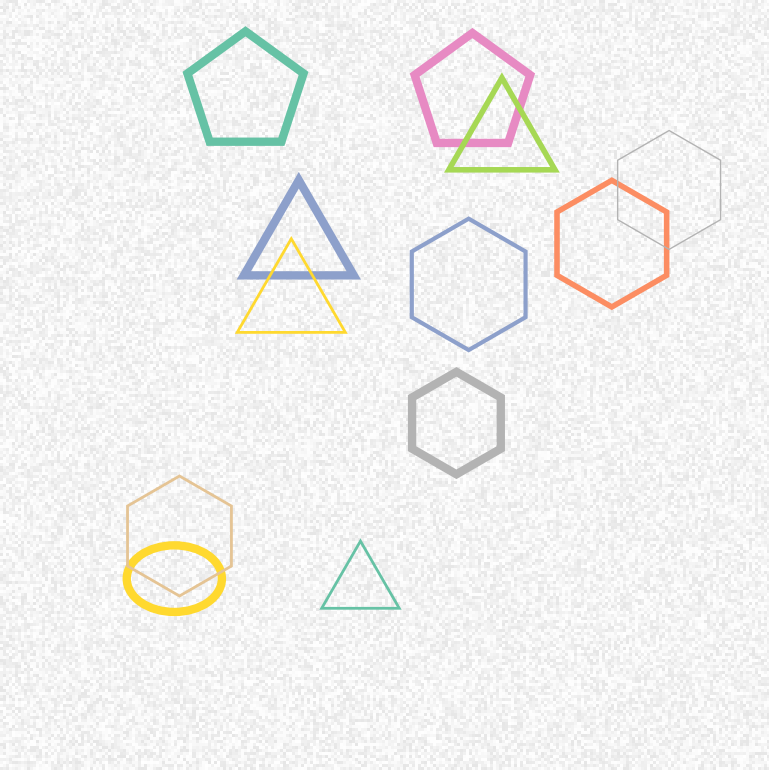[{"shape": "triangle", "thickness": 1, "radius": 0.29, "center": [0.468, 0.239]}, {"shape": "pentagon", "thickness": 3, "radius": 0.4, "center": [0.319, 0.88]}, {"shape": "hexagon", "thickness": 2, "radius": 0.41, "center": [0.795, 0.684]}, {"shape": "triangle", "thickness": 3, "radius": 0.41, "center": [0.388, 0.684]}, {"shape": "hexagon", "thickness": 1.5, "radius": 0.43, "center": [0.609, 0.631]}, {"shape": "pentagon", "thickness": 3, "radius": 0.39, "center": [0.614, 0.878]}, {"shape": "triangle", "thickness": 2, "radius": 0.4, "center": [0.652, 0.819]}, {"shape": "oval", "thickness": 3, "radius": 0.31, "center": [0.226, 0.248]}, {"shape": "triangle", "thickness": 1, "radius": 0.41, "center": [0.378, 0.609]}, {"shape": "hexagon", "thickness": 1, "radius": 0.39, "center": [0.233, 0.304]}, {"shape": "hexagon", "thickness": 0.5, "radius": 0.39, "center": [0.869, 0.753]}, {"shape": "hexagon", "thickness": 3, "radius": 0.33, "center": [0.593, 0.451]}]